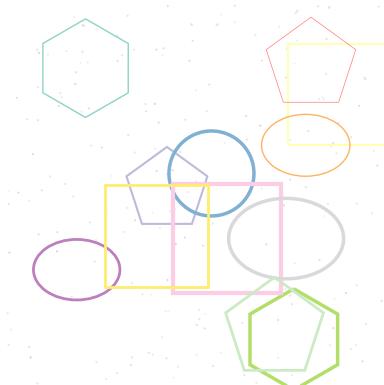[{"shape": "hexagon", "thickness": 1, "radius": 0.64, "center": [0.222, 0.823]}, {"shape": "square", "thickness": 1.5, "radius": 0.66, "center": [0.88, 0.756]}, {"shape": "pentagon", "thickness": 1.5, "radius": 0.55, "center": [0.434, 0.508]}, {"shape": "pentagon", "thickness": 0.5, "radius": 0.61, "center": [0.808, 0.833]}, {"shape": "circle", "thickness": 2.5, "radius": 0.55, "center": [0.549, 0.549]}, {"shape": "oval", "thickness": 1, "radius": 0.57, "center": [0.794, 0.623]}, {"shape": "hexagon", "thickness": 2.5, "radius": 0.66, "center": [0.763, 0.118]}, {"shape": "square", "thickness": 3, "radius": 0.71, "center": [0.59, 0.381]}, {"shape": "oval", "thickness": 2.5, "radius": 0.75, "center": [0.743, 0.38]}, {"shape": "oval", "thickness": 2, "radius": 0.56, "center": [0.199, 0.3]}, {"shape": "pentagon", "thickness": 2, "radius": 0.67, "center": [0.713, 0.146]}, {"shape": "square", "thickness": 2, "radius": 0.67, "center": [0.407, 0.387]}]